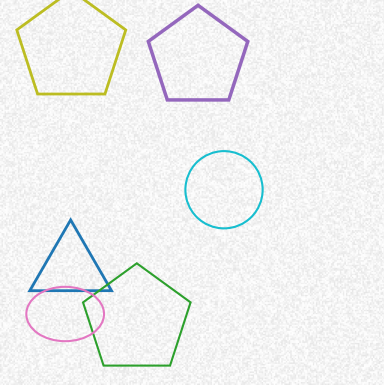[{"shape": "triangle", "thickness": 2, "radius": 0.61, "center": [0.184, 0.306]}, {"shape": "pentagon", "thickness": 1.5, "radius": 0.73, "center": [0.355, 0.169]}, {"shape": "pentagon", "thickness": 2.5, "radius": 0.68, "center": [0.514, 0.85]}, {"shape": "oval", "thickness": 1.5, "radius": 0.5, "center": [0.169, 0.184]}, {"shape": "pentagon", "thickness": 2, "radius": 0.74, "center": [0.185, 0.876]}, {"shape": "circle", "thickness": 1.5, "radius": 0.5, "center": [0.582, 0.507]}]